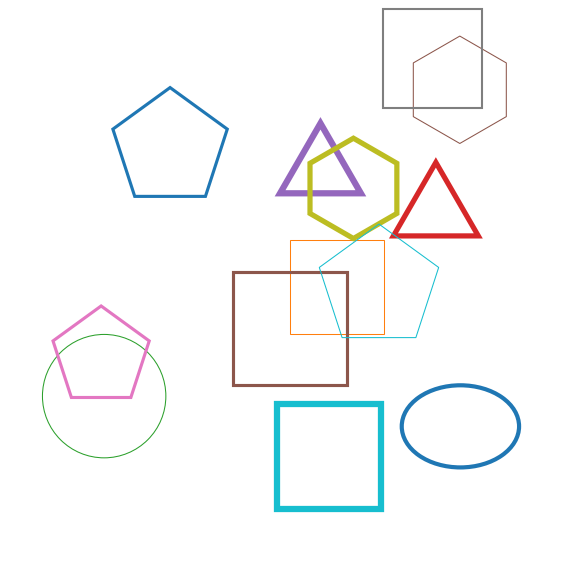[{"shape": "oval", "thickness": 2, "radius": 0.51, "center": [0.797, 0.261]}, {"shape": "pentagon", "thickness": 1.5, "radius": 0.52, "center": [0.295, 0.743]}, {"shape": "square", "thickness": 0.5, "radius": 0.41, "center": [0.584, 0.502]}, {"shape": "circle", "thickness": 0.5, "radius": 0.53, "center": [0.18, 0.313]}, {"shape": "triangle", "thickness": 2.5, "radius": 0.42, "center": [0.755, 0.633]}, {"shape": "triangle", "thickness": 3, "radius": 0.4, "center": [0.555, 0.705]}, {"shape": "square", "thickness": 1.5, "radius": 0.49, "center": [0.502, 0.43]}, {"shape": "hexagon", "thickness": 0.5, "radius": 0.46, "center": [0.796, 0.844]}, {"shape": "pentagon", "thickness": 1.5, "radius": 0.44, "center": [0.175, 0.382]}, {"shape": "square", "thickness": 1, "radius": 0.43, "center": [0.749, 0.897]}, {"shape": "hexagon", "thickness": 2.5, "radius": 0.43, "center": [0.612, 0.673]}, {"shape": "square", "thickness": 3, "radius": 0.45, "center": [0.57, 0.209]}, {"shape": "pentagon", "thickness": 0.5, "radius": 0.54, "center": [0.656, 0.502]}]